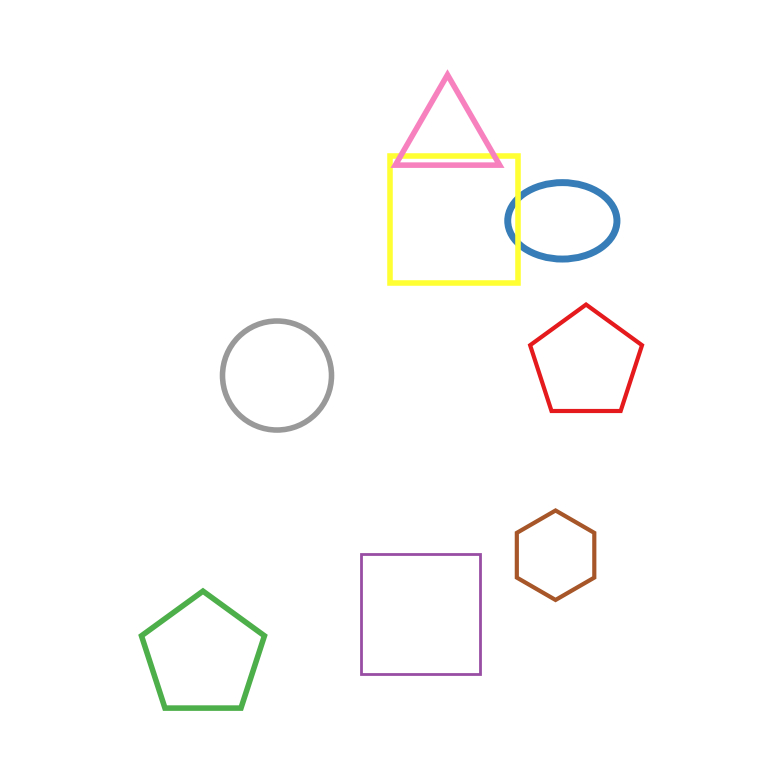[{"shape": "pentagon", "thickness": 1.5, "radius": 0.38, "center": [0.761, 0.528]}, {"shape": "oval", "thickness": 2.5, "radius": 0.35, "center": [0.73, 0.713]}, {"shape": "pentagon", "thickness": 2, "radius": 0.42, "center": [0.264, 0.148]}, {"shape": "square", "thickness": 1, "radius": 0.39, "center": [0.546, 0.203]}, {"shape": "square", "thickness": 2, "radius": 0.41, "center": [0.589, 0.715]}, {"shape": "hexagon", "thickness": 1.5, "radius": 0.29, "center": [0.722, 0.279]}, {"shape": "triangle", "thickness": 2, "radius": 0.39, "center": [0.581, 0.825]}, {"shape": "circle", "thickness": 2, "radius": 0.35, "center": [0.36, 0.512]}]